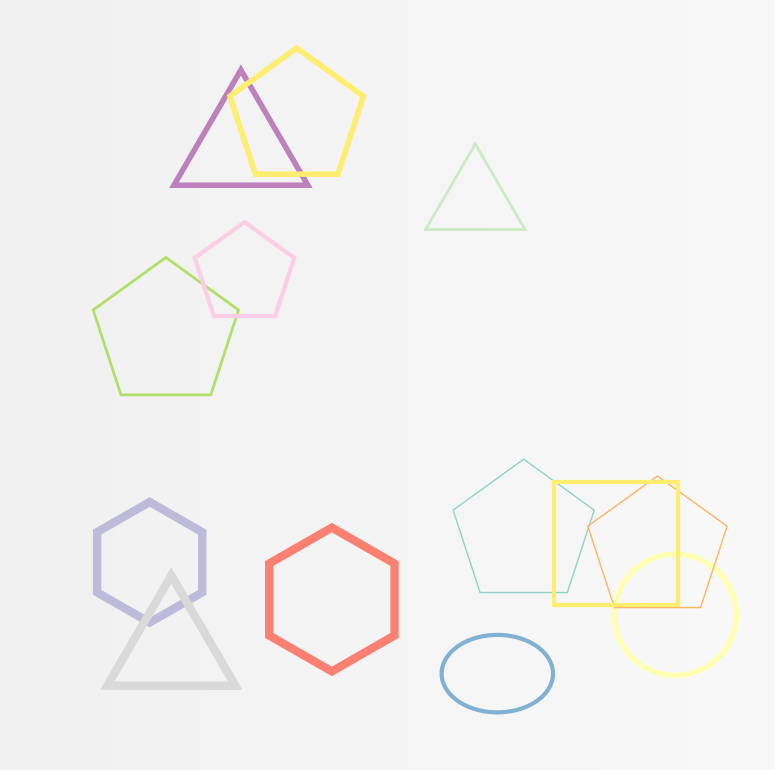[{"shape": "pentagon", "thickness": 0.5, "radius": 0.48, "center": [0.676, 0.308]}, {"shape": "circle", "thickness": 2, "radius": 0.39, "center": [0.871, 0.202]}, {"shape": "hexagon", "thickness": 3, "radius": 0.39, "center": [0.193, 0.27]}, {"shape": "hexagon", "thickness": 3, "radius": 0.47, "center": [0.428, 0.221]}, {"shape": "oval", "thickness": 1.5, "radius": 0.36, "center": [0.642, 0.125]}, {"shape": "pentagon", "thickness": 0.5, "radius": 0.47, "center": [0.848, 0.287]}, {"shape": "pentagon", "thickness": 1, "radius": 0.49, "center": [0.214, 0.567]}, {"shape": "pentagon", "thickness": 1.5, "radius": 0.34, "center": [0.315, 0.644]}, {"shape": "triangle", "thickness": 3, "radius": 0.48, "center": [0.221, 0.157]}, {"shape": "triangle", "thickness": 2, "radius": 0.5, "center": [0.311, 0.809]}, {"shape": "triangle", "thickness": 1, "radius": 0.37, "center": [0.613, 0.739]}, {"shape": "pentagon", "thickness": 2, "radius": 0.45, "center": [0.383, 0.847]}, {"shape": "square", "thickness": 1.5, "radius": 0.4, "center": [0.795, 0.295]}]